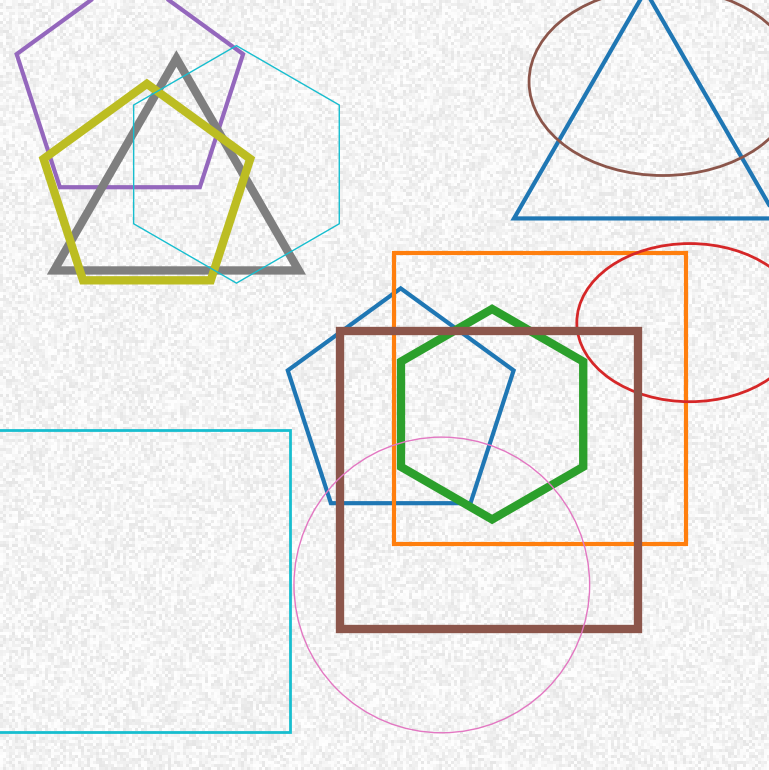[{"shape": "triangle", "thickness": 1.5, "radius": 0.99, "center": [0.838, 0.815]}, {"shape": "pentagon", "thickness": 1.5, "radius": 0.77, "center": [0.52, 0.471]}, {"shape": "square", "thickness": 1.5, "radius": 0.95, "center": [0.701, 0.483]}, {"shape": "hexagon", "thickness": 3, "radius": 0.68, "center": [0.639, 0.462]}, {"shape": "oval", "thickness": 1, "radius": 0.73, "center": [0.896, 0.581]}, {"shape": "pentagon", "thickness": 1.5, "radius": 0.77, "center": [0.169, 0.882]}, {"shape": "square", "thickness": 3, "radius": 0.97, "center": [0.635, 0.376]}, {"shape": "oval", "thickness": 1, "radius": 0.87, "center": [0.861, 0.894]}, {"shape": "circle", "thickness": 0.5, "radius": 0.96, "center": [0.574, 0.24]}, {"shape": "triangle", "thickness": 3, "radius": 0.92, "center": [0.229, 0.741]}, {"shape": "pentagon", "thickness": 3, "radius": 0.71, "center": [0.191, 0.75]}, {"shape": "square", "thickness": 1, "radius": 0.98, "center": [0.18, 0.245]}, {"shape": "hexagon", "thickness": 0.5, "radius": 0.77, "center": [0.307, 0.787]}]